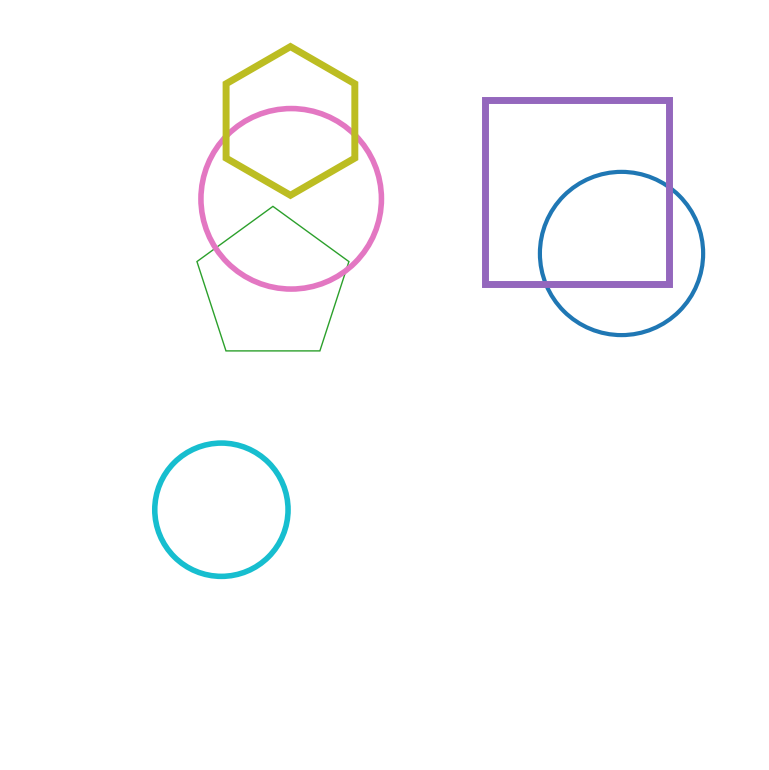[{"shape": "circle", "thickness": 1.5, "radius": 0.53, "center": [0.807, 0.671]}, {"shape": "pentagon", "thickness": 0.5, "radius": 0.52, "center": [0.354, 0.628]}, {"shape": "square", "thickness": 2.5, "radius": 0.6, "center": [0.749, 0.751]}, {"shape": "circle", "thickness": 2, "radius": 0.59, "center": [0.378, 0.742]}, {"shape": "hexagon", "thickness": 2.5, "radius": 0.48, "center": [0.377, 0.843]}, {"shape": "circle", "thickness": 2, "radius": 0.43, "center": [0.288, 0.338]}]